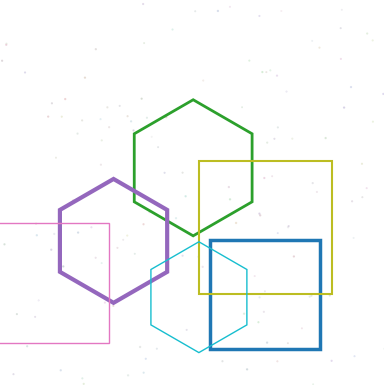[{"shape": "square", "thickness": 2.5, "radius": 0.71, "center": [0.688, 0.235]}, {"shape": "hexagon", "thickness": 2, "radius": 0.88, "center": [0.502, 0.564]}, {"shape": "hexagon", "thickness": 3, "radius": 0.8, "center": [0.295, 0.374]}, {"shape": "square", "thickness": 1, "radius": 0.77, "center": [0.128, 0.265]}, {"shape": "square", "thickness": 1.5, "radius": 0.86, "center": [0.69, 0.41]}, {"shape": "hexagon", "thickness": 1, "radius": 0.72, "center": [0.517, 0.228]}]